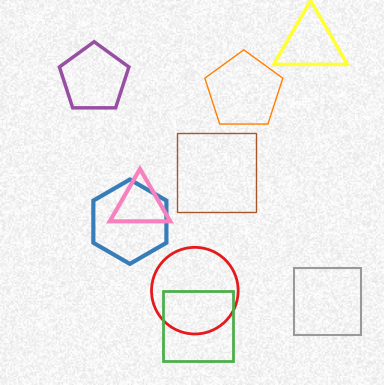[{"shape": "circle", "thickness": 2, "radius": 0.56, "center": [0.506, 0.245]}, {"shape": "hexagon", "thickness": 3, "radius": 0.55, "center": [0.337, 0.424]}, {"shape": "square", "thickness": 2, "radius": 0.45, "center": [0.514, 0.153]}, {"shape": "pentagon", "thickness": 2.5, "radius": 0.47, "center": [0.245, 0.797]}, {"shape": "pentagon", "thickness": 1, "radius": 0.53, "center": [0.633, 0.764]}, {"shape": "triangle", "thickness": 2.5, "radius": 0.55, "center": [0.807, 0.888]}, {"shape": "square", "thickness": 1, "radius": 0.51, "center": [0.563, 0.552]}, {"shape": "triangle", "thickness": 3, "radius": 0.45, "center": [0.364, 0.47]}, {"shape": "square", "thickness": 1.5, "radius": 0.44, "center": [0.851, 0.216]}]